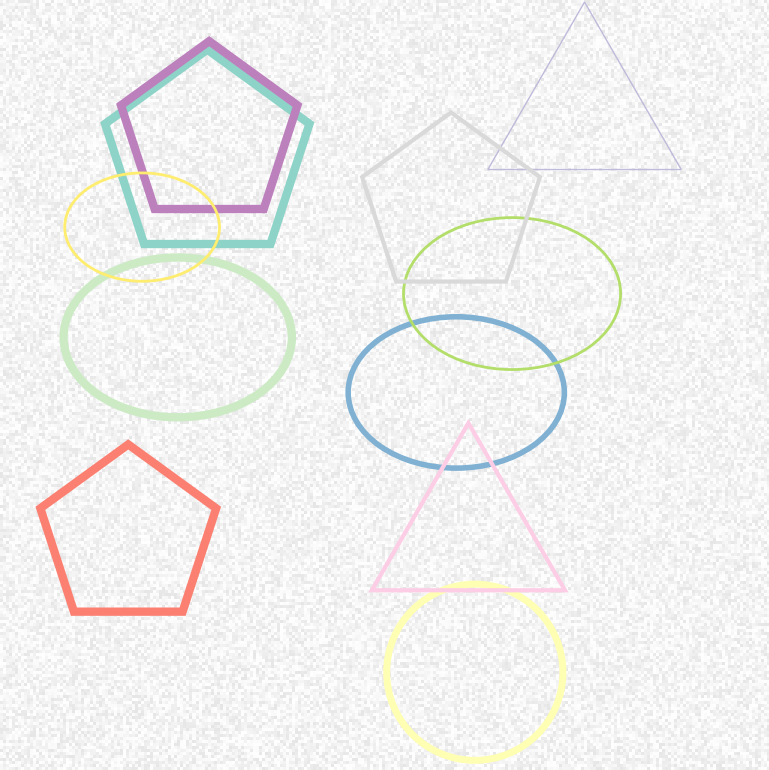[{"shape": "pentagon", "thickness": 3, "radius": 0.7, "center": [0.269, 0.796]}, {"shape": "circle", "thickness": 2.5, "radius": 0.57, "center": [0.617, 0.127]}, {"shape": "triangle", "thickness": 0.5, "radius": 0.72, "center": [0.759, 0.852]}, {"shape": "pentagon", "thickness": 3, "radius": 0.6, "center": [0.167, 0.303]}, {"shape": "oval", "thickness": 2, "radius": 0.7, "center": [0.593, 0.49]}, {"shape": "oval", "thickness": 1, "radius": 0.7, "center": [0.665, 0.619]}, {"shape": "triangle", "thickness": 1.5, "radius": 0.72, "center": [0.608, 0.306]}, {"shape": "pentagon", "thickness": 1.5, "radius": 0.61, "center": [0.586, 0.733]}, {"shape": "pentagon", "thickness": 3, "radius": 0.6, "center": [0.272, 0.826]}, {"shape": "oval", "thickness": 3, "radius": 0.74, "center": [0.231, 0.562]}, {"shape": "oval", "thickness": 1, "radius": 0.5, "center": [0.185, 0.705]}]